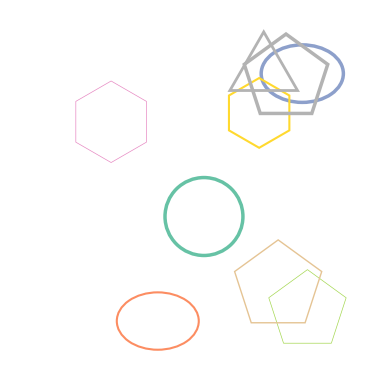[{"shape": "circle", "thickness": 2.5, "radius": 0.51, "center": [0.53, 0.438]}, {"shape": "oval", "thickness": 1.5, "radius": 0.53, "center": [0.41, 0.166]}, {"shape": "oval", "thickness": 2.5, "radius": 0.53, "center": [0.785, 0.809]}, {"shape": "hexagon", "thickness": 0.5, "radius": 0.53, "center": [0.289, 0.684]}, {"shape": "pentagon", "thickness": 0.5, "radius": 0.53, "center": [0.799, 0.194]}, {"shape": "hexagon", "thickness": 1.5, "radius": 0.45, "center": [0.673, 0.707]}, {"shape": "pentagon", "thickness": 1, "radius": 0.59, "center": [0.723, 0.258]}, {"shape": "pentagon", "thickness": 2.5, "radius": 0.57, "center": [0.743, 0.798]}, {"shape": "triangle", "thickness": 2, "radius": 0.51, "center": [0.685, 0.816]}]